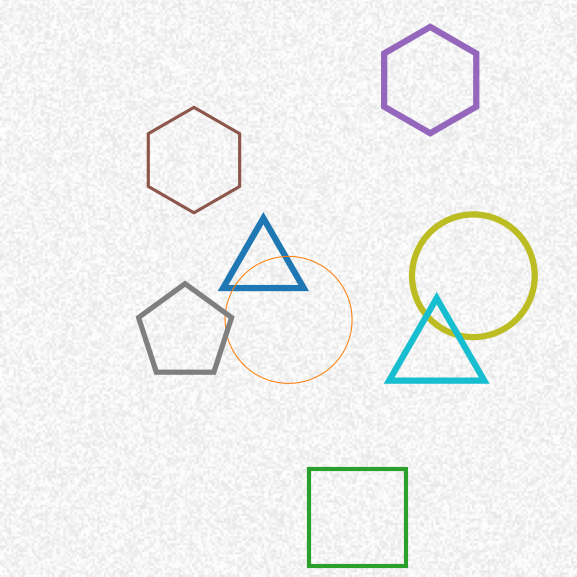[{"shape": "triangle", "thickness": 3, "radius": 0.4, "center": [0.456, 0.541]}, {"shape": "circle", "thickness": 0.5, "radius": 0.55, "center": [0.5, 0.445]}, {"shape": "square", "thickness": 2, "radius": 0.42, "center": [0.619, 0.103]}, {"shape": "hexagon", "thickness": 3, "radius": 0.46, "center": [0.745, 0.86]}, {"shape": "hexagon", "thickness": 1.5, "radius": 0.46, "center": [0.336, 0.722]}, {"shape": "pentagon", "thickness": 2.5, "radius": 0.42, "center": [0.321, 0.423]}, {"shape": "circle", "thickness": 3, "radius": 0.53, "center": [0.82, 0.522]}, {"shape": "triangle", "thickness": 3, "radius": 0.48, "center": [0.756, 0.388]}]